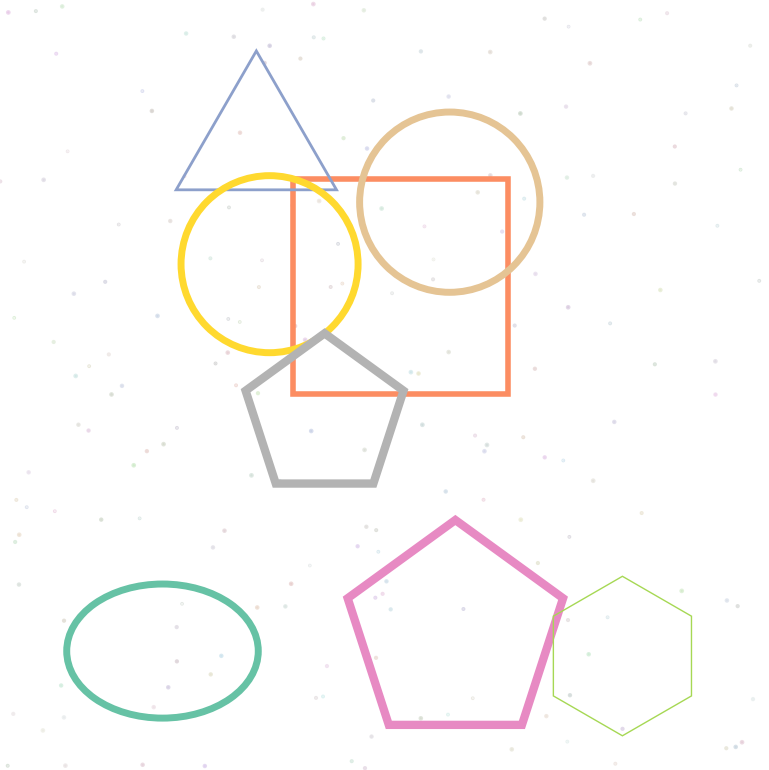[{"shape": "oval", "thickness": 2.5, "radius": 0.62, "center": [0.211, 0.154]}, {"shape": "square", "thickness": 2, "radius": 0.7, "center": [0.52, 0.628]}, {"shape": "triangle", "thickness": 1, "radius": 0.6, "center": [0.333, 0.814]}, {"shape": "pentagon", "thickness": 3, "radius": 0.74, "center": [0.591, 0.178]}, {"shape": "hexagon", "thickness": 0.5, "radius": 0.52, "center": [0.808, 0.148]}, {"shape": "circle", "thickness": 2.5, "radius": 0.57, "center": [0.35, 0.657]}, {"shape": "circle", "thickness": 2.5, "radius": 0.59, "center": [0.584, 0.737]}, {"shape": "pentagon", "thickness": 3, "radius": 0.54, "center": [0.422, 0.459]}]